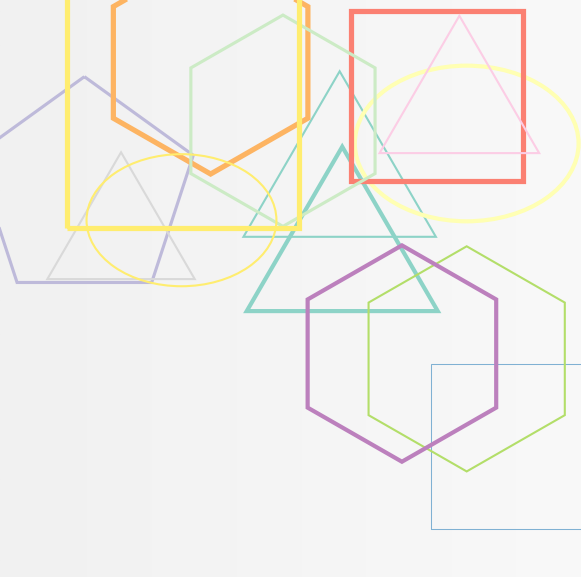[{"shape": "triangle", "thickness": 1, "radius": 0.96, "center": [0.584, 0.685]}, {"shape": "triangle", "thickness": 2, "radius": 0.95, "center": [0.589, 0.555]}, {"shape": "oval", "thickness": 2, "radius": 0.96, "center": [0.803, 0.751]}, {"shape": "pentagon", "thickness": 1.5, "radius": 0.99, "center": [0.145, 0.669]}, {"shape": "square", "thickness": 2.5, "radius": 0.74, "center": [0.753, 0.833]}, {"shape": "square", "thickness": 0.5, "radius": 0.71, "center": [0.884, 0.226]}, {"shape": "hexagon", "thickness": 2.5, "radius": 0.97, "center": [0.362, 0.891]}, {"shape": "hexagon", "thickness": 1, "radius": 0.97, "center": [0.803, 0.378]}, {"shape": "triangle", "thickness": 1, "radius": 0.79, "center": [0.79, 0.813]}, {"shape": "triangle", "thickness": 1, "radius": 0.73, "center": [0.208, 0.589]}, {"shape": "hexagon", "thickness": 2, "radius": 0.94, "center": [0.691, 0.387]}, {"shape": "hexagon", "thickness": 1.5, "radius": 0.91, "center": [0.487, 0.79]}, {"shape": "oval", "thickness": 1, "radius": 0.82, "center": [0.312, 0.618]}, {"shape": "square", "thickness": 2.5, "radius": 0.99, "center": [0.315, 0.804]}]